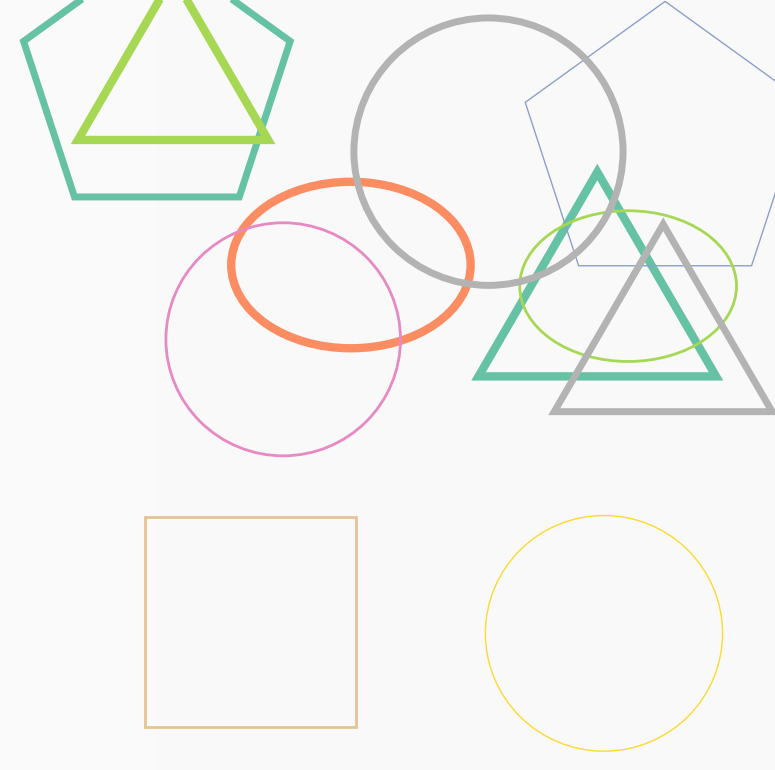[{"shape": "triangle", "thickness": 3, "radius": 0.88, "center": [0.771, 0.6]}, {"shape": "pentagon", "thickness": 2.5, "radius": 0.9, "center": [0.202, 0.891]}, {"shape": "oval", "thickness": 3, "radius": 0.77, "center": [0.453, 0.656]}, {"shape": "pentagon", "thickness": 0.5, "radius": 0.95, "center": [0.858, 0.808]}, {"shape": "circle", "thickness": 1, "radius": 0.76, "center": [0.365, 0.559]}, {"shape": "triangle", "thickness": 3, "radius": 0.71, "center": [0.223, 0.889]}, {"shape": "oval", "thickness": 1, "radius": 0.7, "center": [0.81, 0.628]}, {"shape": "circle", "thickness": 0.5, "radius": 0.77, "center": [0.779, 0.177]}, {"shape": "square", "thickness": 1, "radius": 0.68, "center": [0.323, 0.192]}, {"shape": "circle", "thickness": 2.5, "radius": 0.87, "center": [0.63, 0.803]}, {"shape": "triangle", "thickness": 2.5, "radius": 0.81, "center": [0.856, 0.547]}]